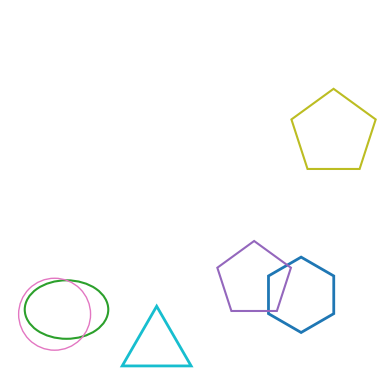[{"shape": "hexagon", "thickness": 2, "radius": 0.49, "center": [0.782, 0.234]}, {"shape": "oval", "thickness": 1.5, "radius": 0.54, "center": [0.173, 0.196]}, {"shape": "pentagon", "thickness": 1.5, "radius": 0.5, "center": [0.66, 0.274]}, {"shape": "circle", "thickness": 1, "radius": 0.47, "center": [0.142, 0.184]}, {"shape": "pentagon", "thickness": 1.5, "radius": 0.58, "center": [0.866, 0.654]}, {"shape": "triangle", "thickness": 2, "radius": 0.52, "center": [0.407, 0.101]}]